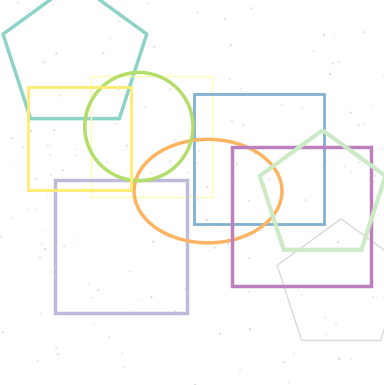[{"shape": "pentagon", "thickness": 2.5, "radius": 0.98, "center": [0.195, 0.851]}, {"shape": "square", "thickness": 1, "radius": 0.79, "center": [0.395, 0.645]}, {"shape": "square", "thickness": 2.5, "radius": 0.86, "center": [0.314, 0.359]}, {"shape": "square", "thickness": 2, "radius": 0.85, "center": [0.673, 0.587]}, {"shape": "oval", "thickness": 2.5, "radius": 0.96, "center": [0.54, 0.504]}, {"shape": "circle", "thickness": 2.5, "radius": 0.7, "center": [0.361, 0.671]}, {"shape": "pentagon", "thickness": 1, "radius": 0.87, "center": [0.886, 0.257]}, {"shape": "square", "thickness": 2.5, "radius": 0.9, "center": [0.784, 0.438]}, {"shape": "pentagon", "thickness": 3, "radius": 0.86, "center": [0.838, 0.49]}, {"shape": "square", "thickness": 2, "radius": 0.67, "center": [0.206, 0.64]}]